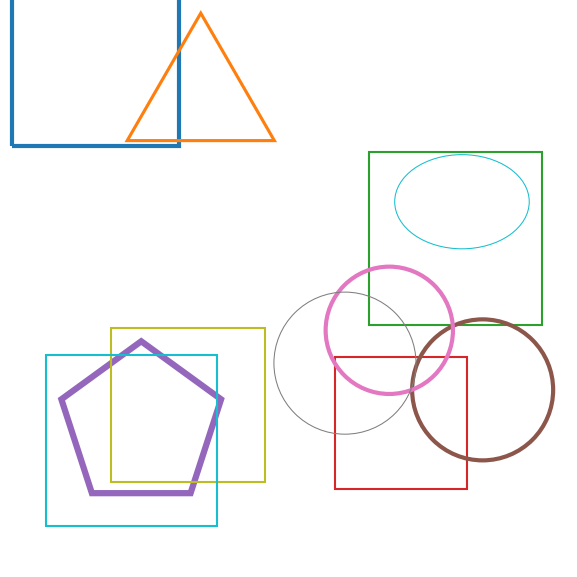[{"shape": "square", "thickness": 2, "radius": 0.72, "center": [0.165, 0.892]}, {"shape": "triangle", "thickness": 1.5, "radius": 0.74, "center": [0.348, 0.829]}, {"shape": "square", "thickness": 1, "radius": 0.75, "center": [0.788, 0.586]}, {"shape": "square", "thickness": 1, "radius": 0.57, "center": [0.695, 0.267]}, {"shape": "pentagon", "thickness": 3, "radius": 0.73, "center": [0.245, 0.263]}, {"shape": "circle", "thickness": 2, "radius": 0.61, "center": [0.836, 0.324]}, {"shape": "circle", "thickness": 2, "radius": 0.55, "center": [0.674, 0.427]}, {"shape": "circle", "thickness": 0.5, "radius": 0.62, "center": [0.597, 0.37]}, {"shape": "square", "thickness": 1, "radius": 0.67, "center": [0.325, 0.298]}, {"shape": "oval", "thickness": 0.5, "radius": 0.58, "center": [0.8, 0.65]}, {"shape": "square", "thickness": 1, "radius": 0.74, "center": [0.228, 0.236]}]